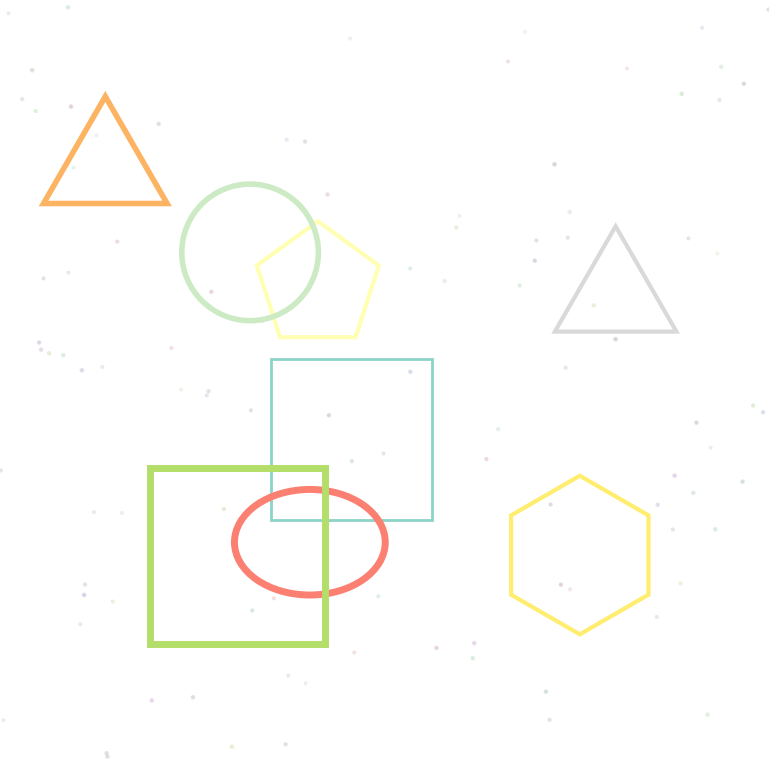[{"shape": "square", "thickness": 1, "radius": 0.52, "center": [0.456, 0.429]}, {"shape": "pentagon", "thickness": 1.5, "radius": 0.42, "center": [0.413, 0.629]}, {"shape": "oval", "thickness": 2.5, "radius": 0.49, "center": [0.402, 0.296]}, {"shape": "triangle", "thickness": 2, "radius": 0.46, "center": [0.137, 0.782]}, {"shape": "square", "thickness": 2.5, "radius": 0.57, "center": [0.308, 0.278]}, {"shape": "triangle", "thickness": 1.5, "radius": 0.46, "center": [0.8, 0.615]}, {"shape": "circle", "thickness": 2, "radius": 0.44, "center": [0.325, 0.672]}, {"shape": "hexagon", "thickness": 1.5, "radius": 0.51, "center": [0.753, 0.279]}]